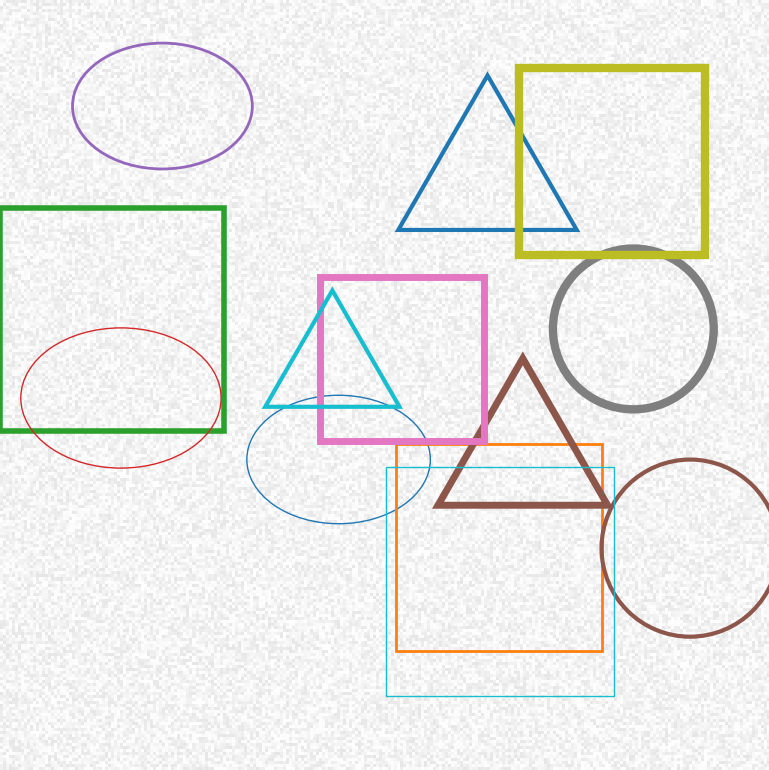[{"shape": "triangle", "thickness": 1.5, "radius": 0.67, "center": [0.633, 0.768]}, {"shape": "oval", "thickness": 0.5, "radius": 0.6, "center": [0.44, 0.403]}, {"shape": "square", "thickness": 1, "radius": 0.67, "center": [0.648, 0.289]}, {"shape": "square", "thickness": 2, "radius": 0.73, "center": [0.145, 0.585]}, {"shape": "oval", "thickness": 0.5, "radius": 0.65, "center": [0.157, 0.483]}, {"shape": "oval", "thickness": 1, "radius": 0.58, "center": [0.211, 0.862]}, {"shape": "circle", "thickness": 1.5, "radius": 0.57, "center": [0.896, 0.288]}, {"shape": "triangle", "thickness": 2.5, "radius": 0.64, "center": [0.679, 0.407]}, {"shape": "square", "thickness": 2.5, "radius": 0.53, "center": [0.522, 0.533]}, {"shape": "circle", "thickness": 3, "radius": 0.52, "center": [0.823, 0.573]}, {"shape": "square", "thickness": 3, "radius": 0.61, "center": [0.795, 0.79]}, {"shape": "triangle", "thickness": 1.5, "radius": 0.5, "center": [0.432, 0.522]}, {"shape": "square", "thickness": 0.5, "radius": 0.74, "center": [0.649, 0.245]}]